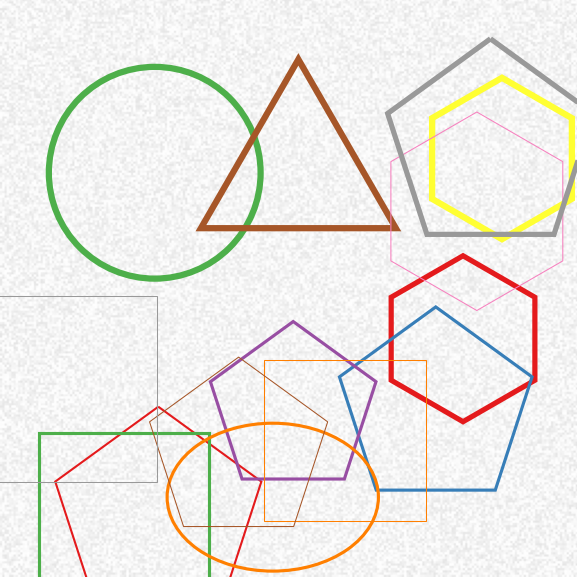[{"shape": "pentagon", "thickness": 1, "radius": 0.94, "center": [0.274, 0.107]}, {"shape": "hexagon", "thickness": 2.5, "radius": 0.72, "center": [0.802, 0.413]}, {"shape": "pentagon", "thickness": 1.5, "radius": 0.88, "center": [0.755, 0.292]}, {"shape": "circle", "thickness": 3, "radius": 0.92, "center": [0.268, 0.7]}, {"shape": "square", "thickness": 1.5, "radius": 0.74, "center": [0.214, 0.101]}, {"shape": "pentagon", "thickness": 1.5, "radius": 0.75, "center": [0.508, 0.292]}, {"shape": "oval", "thickness": 1.5, "radius": 0.91, "center": [0.472, 0.138]}, {"shape": "square", "thickness": 0.5, "radius": 0.7, "center": [0.598, 0.236]}, {"shape": "hexagon", "thickness": 3, "radius": 0.7, "center": [0.869, 0.725]}, {"shape": "triangle", "thickness": 3, "radius": 0.97, "center": [0.517, 0.701]}, {"shape": "pentagon", "thickness": 0.5, "radius": 0.81, "center": [0.413, 0.219]}, {"shape": "hexagon", "thickness": 0.5, "radius": 0.86, "center": [0.826, 0.633]}, {"shape": "pentagon", "thickness": 2.5, "radius": 0.94, "center": [0.849, 0.745]}, {"shape": "square", "thickness": 0.5, "radius": 0.8, "center": [0.111, 0.325]}]